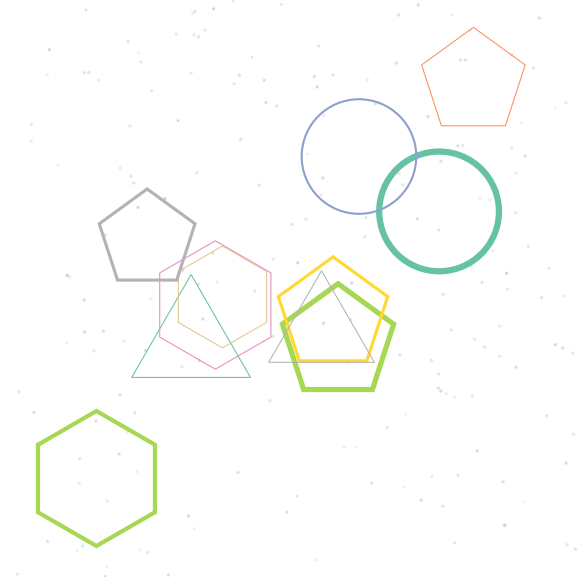[{"shape": "circle", "thickness": 3, "radius": 0.52, "center": [0.76, 0.633]}, {"shape": "triangle", "thickness": 0.5, "radius": 0.59, "center": [0.331, 0.405]}, {"shape": "pentagon", "thickness": 0.5, "radius": 0.47, "center": [0.82, 0.858]}, {"shape": "circle", "thickness": 1, "radius": 0.5, "center": [0.622, 0.728]}, {"shape": "hexagon", "thickness": 0.5, "radius": 0.56, "center": [0.373, 0.471]}, {"shape": "pentagon", "thickness": 2.5, "radius": 0.51, "center": [0.585, 0.407]}, {"shape": "hexagon", "thickness": 2, "radius": 0.58, "center": [0.167, 0.171]}, {"shape": "pentagon", "thickness": 1.5, "radius": 0.5, "center": [0.577, 0.455]}, {"shape": "hexagon", "thickness": 0.5, "radius": 0.44, "center": [0.385, 0.485]}, {"shape": "triangle", "thickness": 0.5, "radius": 0.53, "center": [0.557, 0.425]}, {"shape": "pentagon", "thickness": 1.5, "radius": 0.44, "center": [0.255, 0.585]}]